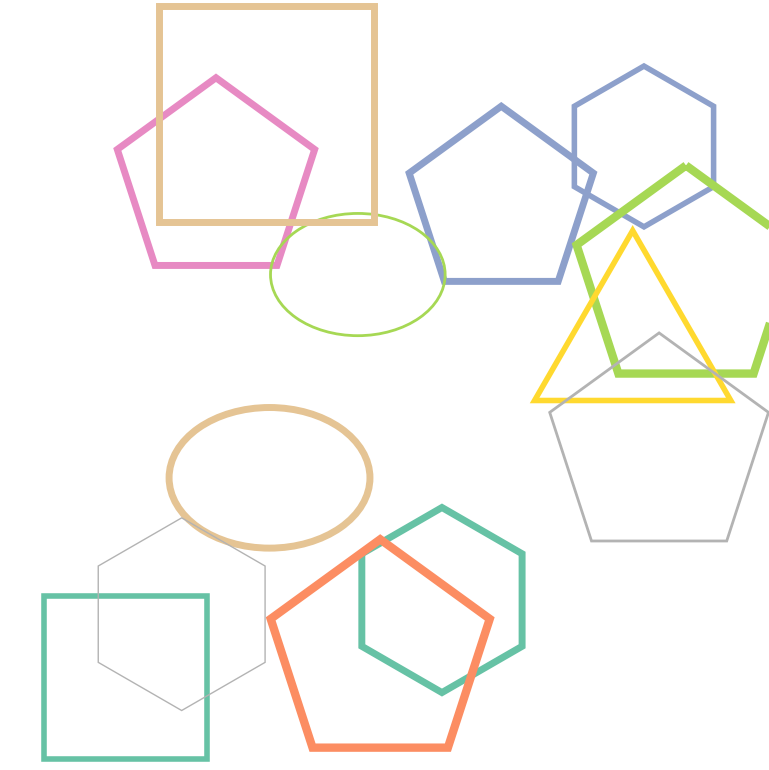[{"shape": "hexagon", "thickness": 2.5, "radius": 0.6, "center": [0.574, 0.221]}, {"shape": "square", "thickness": 2, "radius": 0.53, "center": [0.163, 0.12]}, {"shape": "pentagon", "thickness": 3, "radius": 0.75, "center": [0.494, 0.15]}, {"shape": "pentagon", "thickness": 2.5, "radius": 0.63, "center": [0.651, 0.736]}, {"shape": "hexagon", "thickness": 2, "radius": 0.52, "center": [0.836, 0.81]}, {"shape": "pentagon", "thickness": 2.5, "radius": 0.67, "center": [0.281, 0.764]}, {"shape": "oval", "thickness": 1, "radius": 0.57, "center": [0.465, 0.643]}, {"shape": "pentagon", "thickness": 3, "radius": 0.75, "center": [0.891, 0.636]}, {"shape": "triangle", "thickness": 2, "radius": 0.74, "center": [0.822, 0.553]}, {"shape": "square", "thickness": 2.5, "radius": 0.7, "center": [0.346, 0.852]}, {"shape": "oval", "thickness": 2.5, "radius": 0.65, "center": [0.35, 0.379]}, {"shape": "pentagon", "thickness": 1, "radius": 0.75, "center": [0.856, 0.418]}, {"shape": "hexagon", "thickness": 0.5, "radius": 0.63, "center": [0.236, 0.202]}]